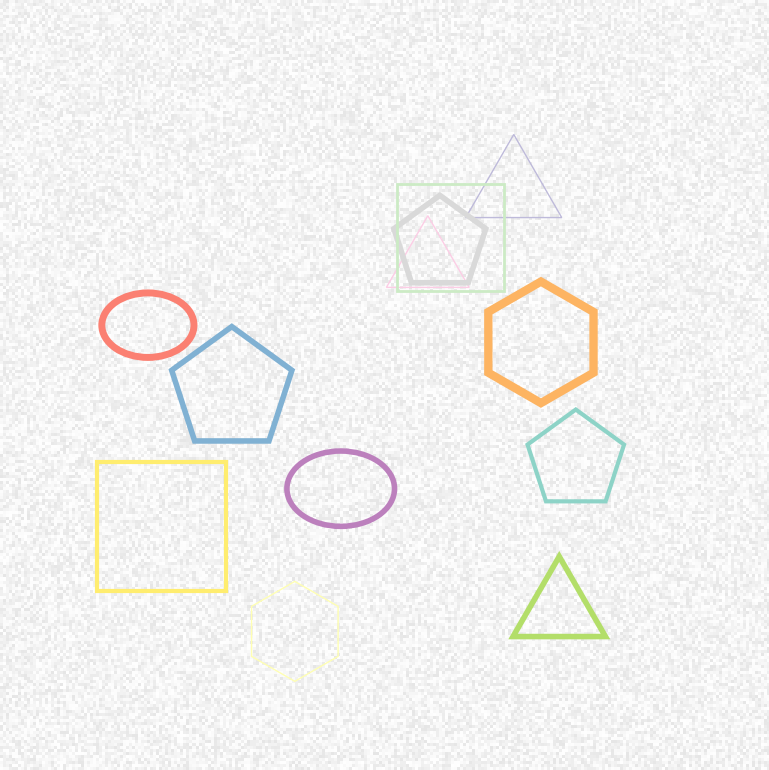[{"shape": "pentagon", "thickness": 1.5, "radius": 0.33, "center": [0.748, 0.402]}, {"shape": "hexagon", "thickness": 0.5, "radius": 0.32, "center": [0.383, 0.18]}, {"shape": "triangle", "thickness": 0.5, "radius": 0.36, "center": [0.667, 0.753]}, {"shape": "oval", "thickness": 2.5, "radius": 0.3, "center": [0.192, 0.578]}, {"shape": "pentagon", "thickness": 2, "radius": 0.41, "center": [0.301, 0.494]}, {"shape": "hexagon", "thickness": 3, "radius": 0.39, "center": [0.703, 0.555]}, {"shape": "triangle", "thickness": 2, "radius": 0.35, "center": [0.726, 0.208]}, {"shape": "triangle", "thickness": 0.5, "radius": 0.31, "center": [0.556, 0.658]}, {"shape": "pentagon", "thickness": 2, "radius": 0.31, "center": [0.571, 0.684]}, {"shape": "oval", "thickness": 2, "radius": 0.35, "center": [0.443, 0.365]}, {"shape": "square", "thickness": 1, "radius": 0.35, "center": [0.585, 0.692]}, {"shape": "square", "thickness": 1.5, "radius": 0.42, "center": [0.209, 0.316]}]